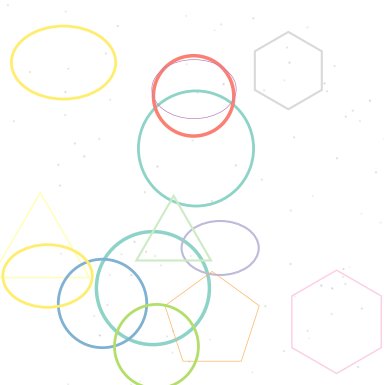[{"shape": "circle", "thickness": 2.5, "radius": 0.73, "center": [0.397, 0.252]}, {"shape": "circle", "thickness": 2, "radius": 0.75, "center": [0.509, 0.614]}, {"shape": "triangle", "thickness": 1, "radius": 0.74, "center": [0.105, 0.353]}, {"shape": "oval", "thickness": 1.5, "radius": 0.5, "center": [0.572, 0.356]}, {"shape": "circle", "thickness": 2.5, "radius": 0.52, "center": [0.503, 0.751]}, {"shape": "circle", "thickness": 2, "radius": 0.57, "center": [0.266, 0.212]}, {"shape": "pentagon", "thickness": 0.5, "radius": 0.64, "center": [0.551, 0.166]}, {"shape": "circle", "thickness": 2, "radius": 0.55, "center": [0.406, 0.1]}, {"shape": "hexagon", "thickness": 1, "radius": 0.67, "center": [0.874, 0.164]}, {"shape": "hexagon", "thickness": 1.5, "radius": 0.5, "center": [0.749, 0.817]}, {"shape": "oval", "thickness": 0.5, "radius": 0.55, "center": [0.504, 0.768]}, {"shape": "triangle", "thickness": 1.5, "radius": 0.56, "center": [0.451, 0.379]}, {"shape": "oval", "thickness": 2, "radius": 0.68, "center": [0.165, 0.837]}, {"shape": "oval", "thickness": 2, "radius": 0.58, "center": [0.123, 0.283]}]